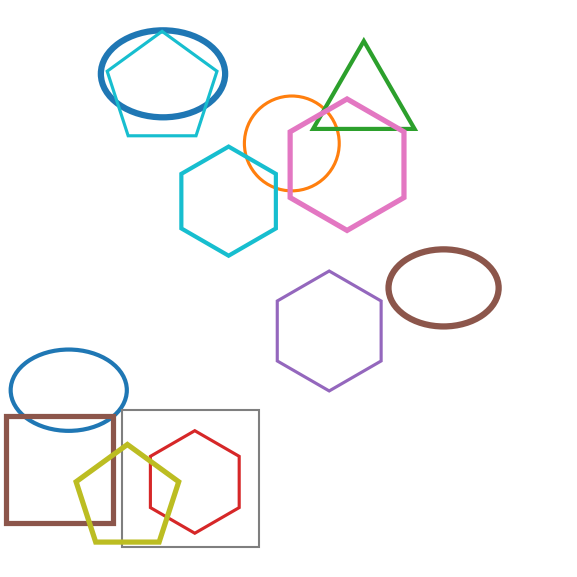[{"shape": "oval", "thickness": 2, "radius": 0.5, "center": [0.119, 0.323]}, {"shape": "oval", "thickness": 3, "radius": 0.54, "center": [0.282, 0.871]}, {"shape": "circle", "thickness": 1.5, "radius": 0.41, "center": [0.505, 0.751]}, {"shape": "triangle", "thickness": 2, "radius": 0.51, "center": [0.63, 0.827]}, {"shape": "hexagon", "thickness": 1.5, "radius": 0.44, "center": [0.337, 0.165]}, {"shape": "hexagon", "thickness": 1.5, "radius": 0.52, "center": [0.57, 0.426]}, {"shape": "square", "thickness": 2.5, "radius": 0.46, "center": [0.103, 0.187]}, {"shape": "oval", "thickness": 3, "radius": 0.48, "center": [0.768, 0.501]}, {"shape": "hexagon", "thickness": 2.5, "radius": 0.57, "center": [0.601, 0.714]}, {"shape": "square", "thickness": 1, "radius": 0.59, "center": [0.33, 0.171]}, {"shape": "pentagon", "thickness": 2.5, "radius": 0.47, "center": [0.221, 0.136]}, {"shape": "pentagon", "thickness": 1.5, "radius": 0.5, "center": [0.281, 0.845]}, {"shape": "hexagon", "thickness": 2, "radius": 0.47, "center": [0.396, 0.651]}]